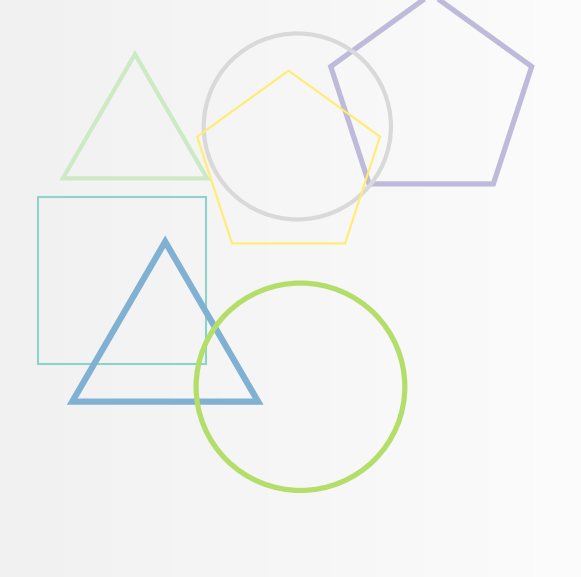[{"shape": "square", "thickness": 1, "radius": 0.72, "center": [0.21, 0.513]}, {"shape": "pentagon", "thickness": 2.5, "radius": 0.91, "center": [0.742, 0.828]}, {"shape": "triangle", "thickness": 3, "radius": 0.92, "center": [0.284, 0.396]}, {"shape": "circle", "thickness": 2.5, "radius": 0.9, "center": [0.517, 0.329]}, {"shape": "circle", "thickness": 2, "radius": 0.81, "center": [0.512, 0.78]}, {"shape": "triangle", "thickness": 2, "radius": 0.72, "center": [0.232, 0.762]}, {"shape": "pentagon", "thickness": 1, "radius": 0.83, "center": [0.496, 0.711]}]